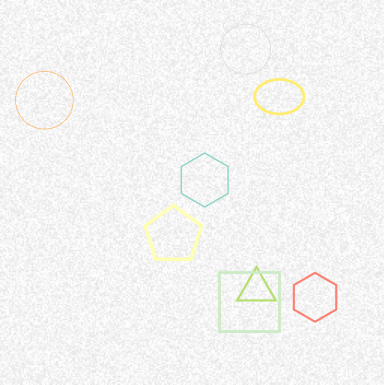[{"shape": "hexagon", "thickness": 1, "radius": 0.35, "center": [0.532, 0.532]}, {"shape": "pentagon", "thickness": 2.5, "radius": 0.39, "center": [0.45, 0.389]}, {"shape": "hexagon", "thickness": 1.5, "radius": 0.32, "center": [0.818, 0.228]}, {"shape": "circle", "thickness": 0.5, "radius": 0.37, "center": [0.115, 0.74]}, {"shape": "triangle", "thickness": 1.5, "radius": 0.29, "center": [0.666, 0.249]}, {"shape": "circle", "thickness": 0.5, "radius": 0.32, "center": [0.638, 0.872]}, {"shape": "square", "thickness": 2, "radius": 0.38, "center": [0.647, 0.216]}, {"shape": "oval", "thickness": 2, "radius": 0.32, "center": [0.726, 0.749]}]